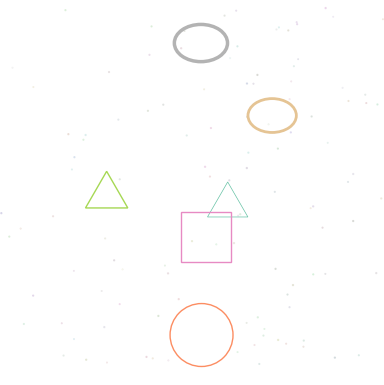[{"shape": "triangle", "thickness": 0.5, "radius": 0.3, "center": [0.591, 0.467]}, {"shape": "circle", "thickness": 1, "radius": 0.41, "center": [0.523, 0.13]}, {"shape": "square", "thickness": 1, "radius": 0.32, "center": [0.536, 0.384]}, {"shape": "triangle", "thickness": 1, "radius": 0.32, "center": [0.277, 0.492]}, {"shape": "oval", "thickness": 2, "radius": 0.31, "center": [0.707, 0.7]}, {"shape": "oval", "thickness": 2.5, "radius": 0.35, "center": [0.522, 0.888]}]